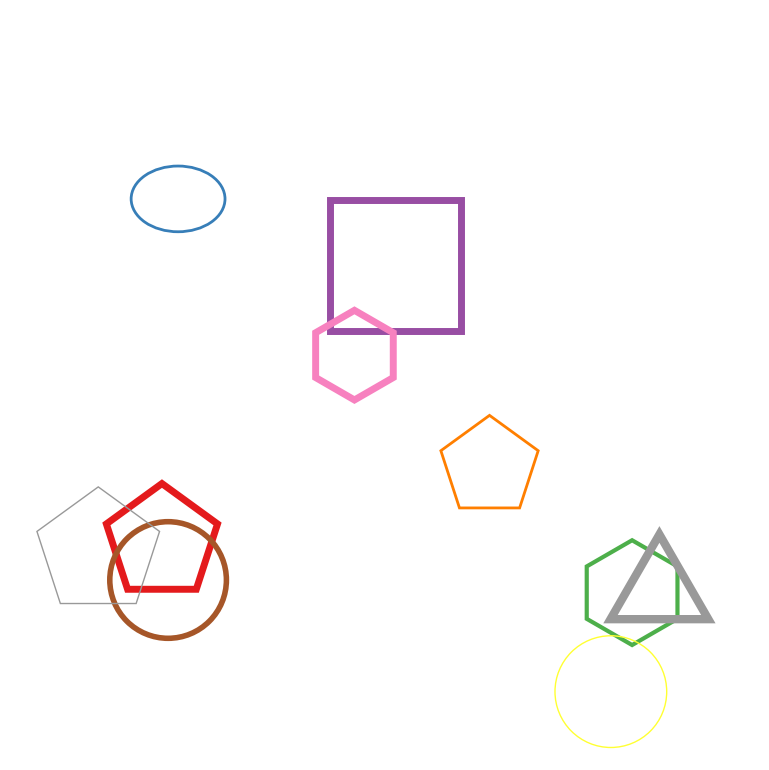[{"shape": "pentagon", "thickness": 2.5, "radius": 0.38, "center": [0.21, 0.296]}, {"shape": "oval", "thickness": 1, "radius": 0.3, "center": [0.231, 0.742]}, {"shape": "hexagon", "thickness": 1.5, "radius": 0.34, "center": [0.821, 0.23]}, {"shape": "square", "thickness": 2.5, "radius": 0.43, "center": [0.514, 0.656]}, {"shape": "pentagon", "thickness": 1, "radius": 0.33, "center": [0.636, 0.394]}, {"shape": "circle", "thickness": 0.5, "radius": 0.36, "center": [0.793, 0.102]}, {"shape": "circle", "thickness": 2, "radius": 0.38, "center": [0.218, 0.247]}, {"shape": "hexagon", "thickness": 2.5, "radius": 0.29, "center": [0.46, 0.539]}, {"shape": "pentagon", "thickness": 0.5, "radius": 0.42, "center": [0.128, 0.284]}, {"shape": "triangle", "thickness": 3, "radius": 0.37, "center": [0.856, 0.233]}]